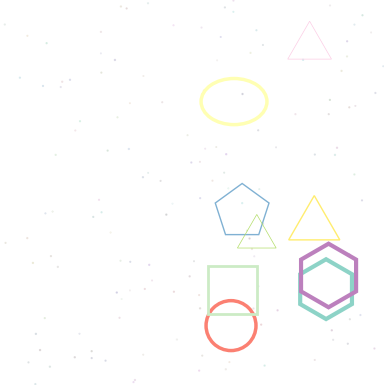[{"shape": "hexagon", "thickness": 3, "radius": 0.39, "center": [0.847, 0.249]}, {"shape": "oval", "thickness": 2.5, "radius": 0.43, "center": [0.608, 0.736]}, {"shape": "circle", "thickness": 2.5, "radius": 0.32, "center": [0.6, 0.154]}, {"shape": "pentagon", "thickness": 1, "radius": 0.37, "center": [0.629, 0.45]}, {"shape": "triangle", "thickness": 0.5, "radius": 0.29, "center": [0.667, 0.385]}, {"shape": "triangle", "thickness": 0.5, "radius": 0.33, "center": [0.804, 0.879]}, {"shape": "hexagon", "thickness": 3, "radius": 0.41, "center": [0.853, 0.284]}, {"shape": "square", "thickness": 2, "radius": 0.32, "center": [0.604, 0.246]}, {"shape": "triangle", "thickness": 1, "radius": 0.38, "center": [0.816, 0.415]}]